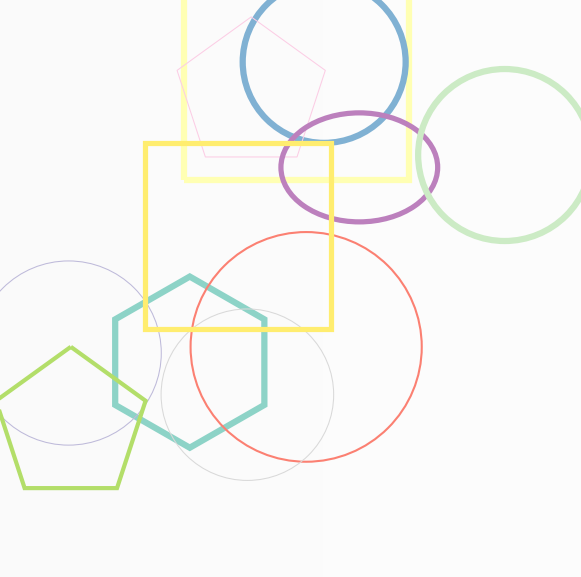[{"shape": "hexagon", "thickness": 3, "radius": 0.74, "center": [0.327, 0.372]}, {"shape": "square", "thickness": 3, "radius": 0.97, "center": [0.51, 0.881]}, {"shape": "circle", "thickness": 0.5, "radius": 0.8, "center": [0.118, 0.388]}, {"shape": "circle", "thickness": 1, "radius": 0.99, "center": [0.527, 0.398]}, {"shape": "circle", "thickness": 3, "radius": 0.7, "center": [0.558, 0.892]}, {"shape": "pentagon", "thickness": 2, "radius": 0.68, "center": [0.122, 0.263]}, {"shape": "pentagon", "thickness": 0.5, "radius": 0.67, "center": [0.432, 0.836]}, {"shape": "circle", "thickness": 0.5, "radius": 0.74, "center": [0.426, 0.316]}, {"shape": "oval", "thickness": 2.5, "radius": 0.67, "center": [0.618, 0.709]}, {"shape": "circle", "thickness": 3, "radius": 0.74, "center": [0.868, 0.731]}, {"shape": "square", "thickness": 2.5, "radius": 0.8, "center": [0.409, 0.591]}]